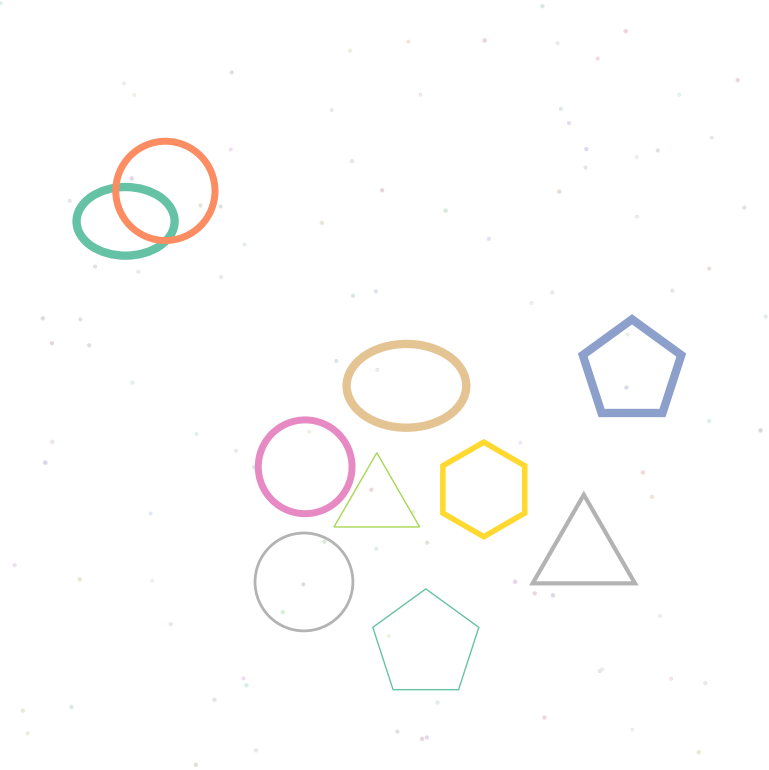[{"shape": "oval", "thickness": 3, "radius": 0.32, "center": [0.163, 0.713]}, {"shape": "pentagon", "thickness": 0.5, "radius": 0.36, "center": [0.553, 0.163]}, {"shape": "circle", "thickness": 2.5, "radius": 0.32, "center": [0.215, 0.752]}, {"shape": "pentagon", "thickness": 3, "radius": 0.34, "center": [0.821, 0.518]}, {"shape": "circle", "thickness": 2.5, "radius": 0.3, "center": [0.396, 0.394]}, {"shape": "triangle", "thickness": 0.5, "radius": 0.32, "center": [0.489, 0.348]}, {"shape": "hexagon", "thickness": 2, "radius": 0.31, "center": [0.628, 0.364]}, {"shape": "oval", "thickness": 3, "radius": 0.39, "center": [0.528, 0.499]}, {"shape": "triangle", "thickness": 1.5, "radius": 0.38, "center": [0.758, 0.281]}, {"shape": "circle", "thickness": 1, "radius": 0.32, "center": [0.395, 0.244]}]